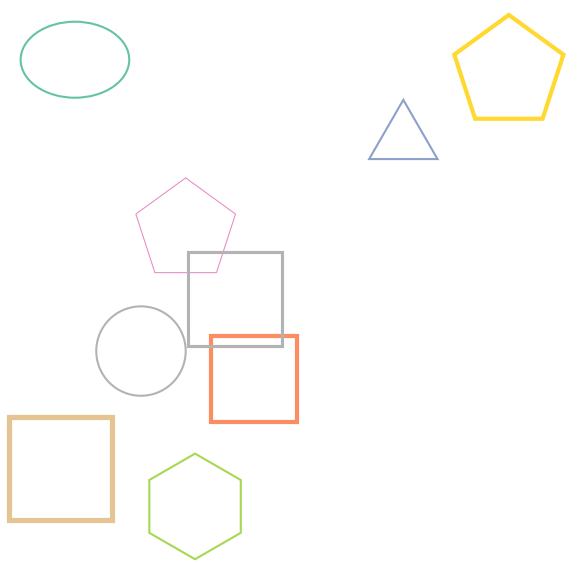[{"shape": "oval", "thickness": 1, "radius": 0.47, "center": [0.13, 0.896]}, {"shape": "square", "thickness": 2, "radius": 0.37, "center": [0.44, 0.343]}, {"shape": "triangle", "thickness": 1, "radius": 0.34, "center": [0.698, 0.758]}, {"shape": "pentagon", "thickness": 0.5, "radius": 0.45, "center": [0.322, 0.6]}, {"shape": "hexagon", "thickness": 1, "radius": 0.46, "center": [0.338, 0.122]}, {"shape": "pentagon", "thickness": 2, "radius": 0.5, "center": [0.881, 0.874]}, {"shape": "square", "thickness": 2.5, "radius": 0.45, "center": [0.105, 0.188]}, {"shape": "circle", "thickness": 1, "radius": 0.39, "center": [0.244, 0.391]}, {"shape": "square", "thickness": 1.5, "radius": 0.41, "center": [0.408, 0.482]}]